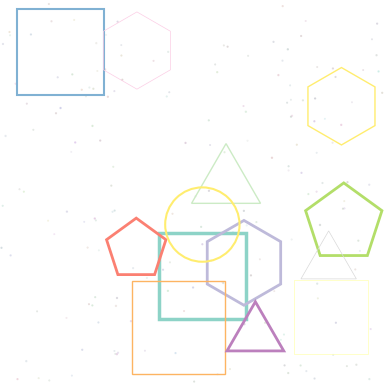[{"shape": "square", "thickness": 2.5, "radius": 0.56, "center": [0.525, 0.283]}, {"shape": "square", "thickness": 0.5, "radius": 0.48, "center": [0.859, 0.177]}, {"shape": "hexagon", "thickness": 2, "radius": 0.55, "center": [0.634, 0.317]}, {"shape": "pentagon", "thickness": 2, "radius": 0.41, "center": [0.354, 0.352]}, {"shape": "square", "thickness": 1.5, "radius": 0.56, "center": [0.158, 0.865]}, {"shape": "square", "thickness": 1, "radius": 0.6, "center": [0.463, 0.15]}, {"shape": "pentagon", "thickness": 2, "radius": 0.52, "center": [0.893, 0.421]}, {"shape": "hexagon", "thickness": 0.5, "radius": 0.5, "center": [0.356, 0.869]}, {"shape": "triangle", "thickness": 0.5, "radius": 0.42, "center": [0.854, 0.317]}, {"shape": "triangle", "thickness": 2, "radius": 0.43, "center": [0.663, 0.131]}, {"shape": "triangle", "thickness": 1, "radius": 0.52, "center": [0.587, 0.524]}, {"shape": "circle", "thickness": 1.5, "radius": 0.48, "center": [0.526, 0.417]}, {"shape": "hexagon", "thickness": 1, "radius": 0.5, "center": [0.887, 0.724]}]